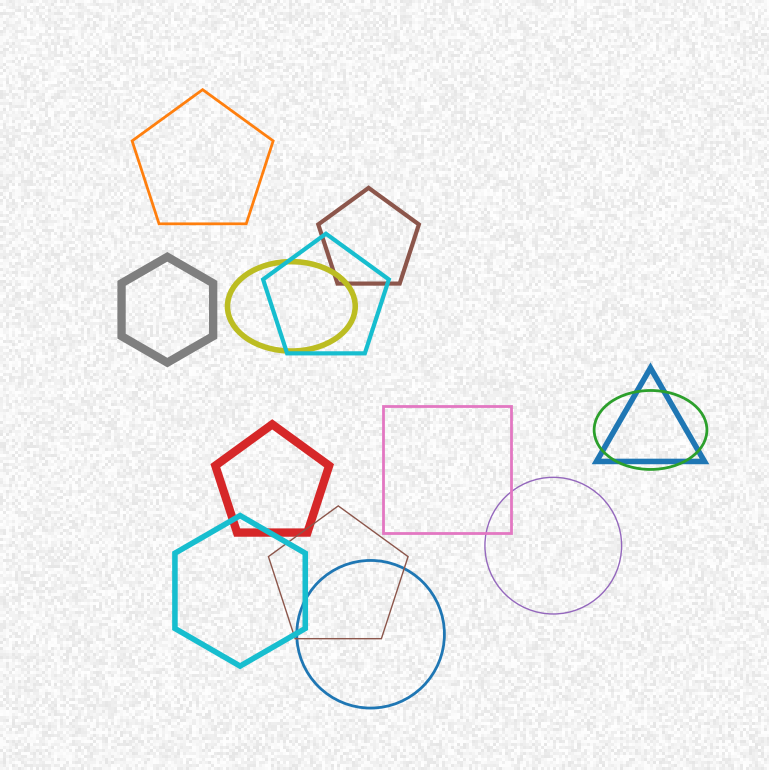[{"shape": "triangle", "thickness": 2, "radius": 0.4, "center": [0.845, 0.441]}, {"shape": "circle", "thickness": 1, "radius": 0.48, "center": [0.481, 0.176]}, {"shape": "pentagon", "thickness": 1, "radius": 0.48, "center": [0.263, 0.787]}, {"shape": "oval", "thickness": 1, "radius": 0.37, "center": [0.845, 0.442]}, {"shape": "pentagon", "thickness": 3, "radius": 0.39, "center": [0.354, 0.371]}, {"shape": "circle", "thickness": 0.5, "radius": 0.44, "center": [0.719, 0.291]}, {"shape": "pentagon", "thickness": 1.5, "radius": 0.34, "center": [0.479, 0.687]}, {"shape": "pentagon", "thickness": 0.5, "radius": 0.48, "center": [0.439, 0.248]}, {"shape": "square", "thickness": 1, "radius": 0.41, "center": [0.581, 0.39]}, {"shape": "hexagon", "thickness": 3, "radius": 0.34, "center": [0.217, 0.598]}, {"shape": "oval", "thickness": 2, "radius": 0.41, "center": [0.378, 0.602]}, {"shape": "hexagon", "thickness": 2, "radius": 0.49, "center": [0.312, 0.233]}, {"shape": "pentagon", "thickness": 1.5, "radius": 0.43, "center": [0.423, 0.611]}]